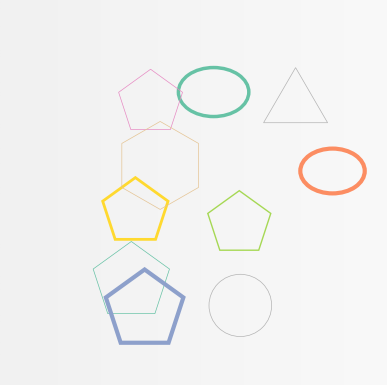[{"shape": "oval", "thickness": 2.5, "radius": 0.45, "center": [0.551, 0.761]}, {"shape": "pentagon", "thickness": 0.5, "radius": 0.52, "center": [0.339, 0.269]}, {"shape": "oval", "thickness": 3, "radius": 0.42, "center": [0.858, 0.556]}, {"shape": "pentagon", "thickness": 3, "radius": 0.53, "center": [0.373, 0.195]}, {"shape": "pentagon", "thickness": 0.5, "radius": 0.43, "center": [0.389, 0.733]}, {"shape": "pentagon", "thickness": 1, "radius": 0.43, "center": [0.617, 0.419]}, {"shape": "pentagon", "thickness": 2, "radius": 0.44, "center": [0.349, 0.45]}, {"shape": "hexagon", "thickness": 0.5, "radius": 0.57, "center": [0.413, 0.57]}, {"shape": "triangle", "thickness": 0.5, "radius": 0.48, "center": [0.763, 0.729]}, {"shape": "circle", "thickness": 0.5, "radius": 0.4, "center": [0.62, 0.207]}]